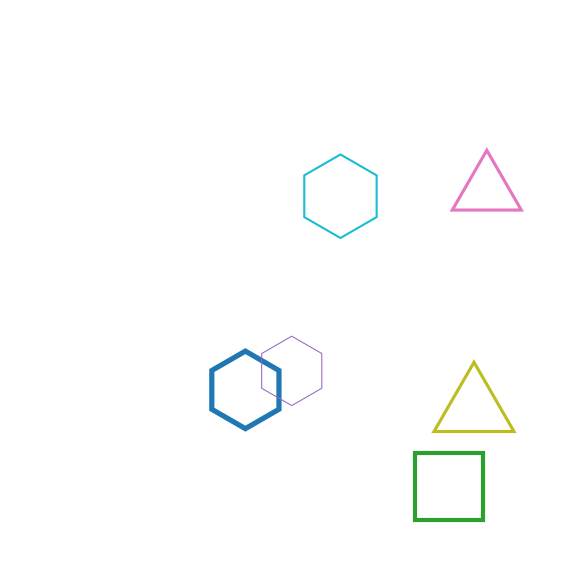[{"shape": "hexagon", "thickness": 2.5, "radius": 0.34, "center": [0.425, 0.324]}, {"shape": "square", "thickness": 2, "radius": 0.29, "center": [0.777, 0.157]}, {"shape": "hexagon", "thickness": 0.5, "radius": 0.3, "center": [0.505, 0.357]}, {"shape": "triangle", "thickness": 1.5, "radius": 0.34, "center": [0.843, 0.67]}, {"shape": "triangle", "thickness": 1.5, "radius": 0.4, "center": [0.821, 0.292]}, {"shape": "hexagon", "thickness": 1, "radius": 0.36, "center": [0.59, 0.659]}]